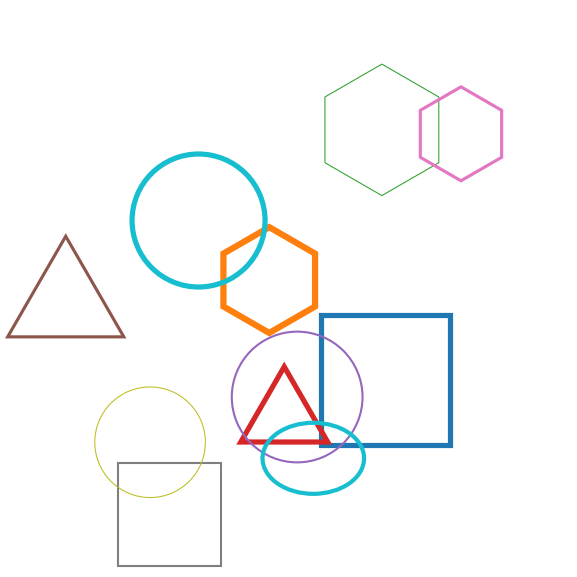[{"shape": "square", "thickness": 2.5, "radius": 0.56, "center": [0.667, 0.341]}, {"shape": "hexagon", "thickness": 3, "radius": 0.46, "center": [0.466, 0.514]}, {"shape": "hexagon", "thickness": 0.5, "radius": 0.57, "center": [0.661, 0.774]}, {"shape": "triangle", "thickness": 2.5, "radius": 0.43, "center": [0.492, 0.277]}, {"shape": "circle", "thickness": 1, "radius": 0.57, "center": [0.515, 0.312]}, {"shape": "triangle", "thickness": 1.5, "radius": 0.58, "center": [0.114, 0.474]}, {"shape": "hexagon", "thickness": 1.5, "radius": 0.41, "center": [0.798, 0.767]}, {"shape": "square", "thickness": 1, "radius": 0.45, "center": [0.294, 0.108]}, {"shape": "circle", "thickness": 0.5, "radius": 0.48, "center": [0.26, 0.233]}, {"shape": "oval", "thickness": 2, "radius": 0.44, "center": [0.543, 0.206]}, {"shape": "circle", "thickness": 2.5, "radius": 0.58, "center": [0.344, 0.617]}]